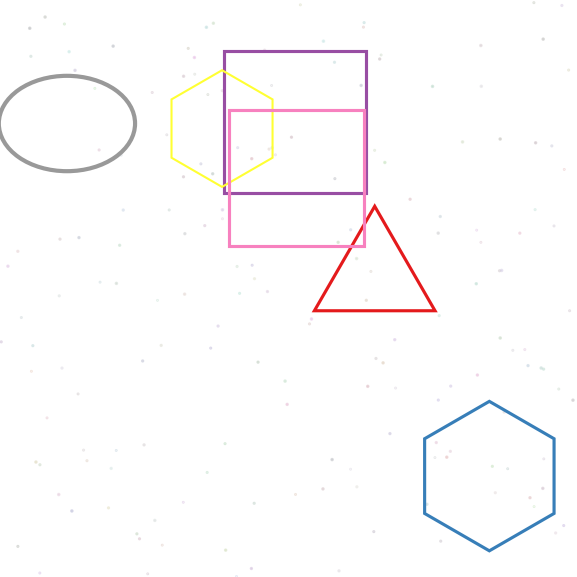[{"shape": "triangle", "thickness": 1.5, "radius": 0.6, "center": [0.649, 0.521]}, {"shape": "hexagon", "thickness": 1.5, "radius": 0.65, "center": [0.847, 0.175]}, {"shape": "square", "thickness": 1.5, "radius": 0.62, "center": [0.511, 0.788]}, {"shape": "hexagon", "thickness": 1, "radius": 0.51, "center": [0.384, 0.777]}, {"shape": "square", "thickness": 1.5, "radius": 0.58, "center": [0.514, 0.691]}, {"shape": "oval", "thickness": 2, "radius": 0.59, "center": [0.116, 0.785]}]